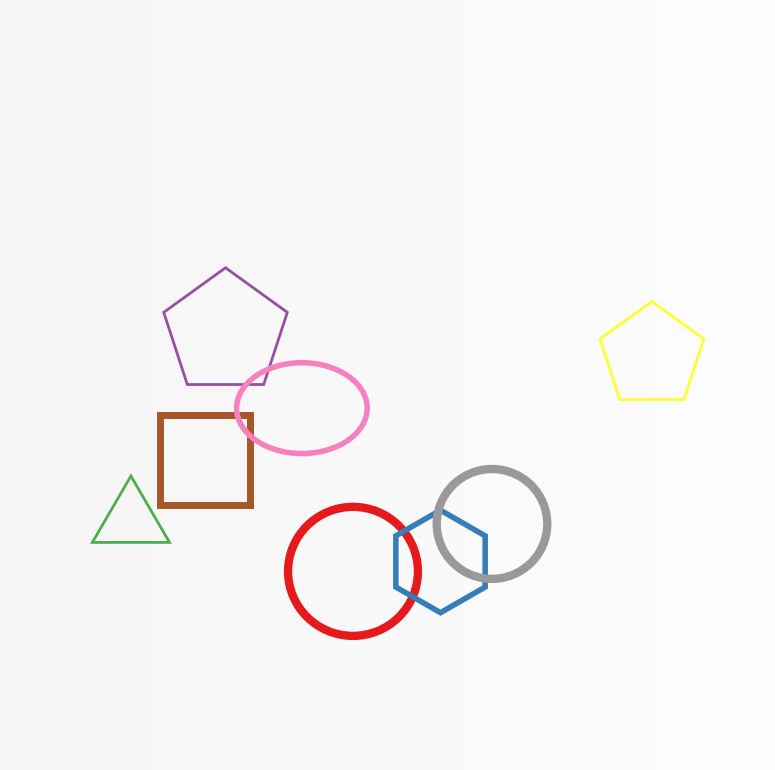[{"shape": "circle", "thickness": 3, "radius": 0.42, "center": [0.455, 0.258]}, {"shape": "hexagon", "thickness": 2, "radius": 0.33, "center": [0.568, 0.271]}, {"shape": "triangle", "thickness": 1, "radius": 0.29, "center": [0.169, 0.324]}, {"shape": "pentagon", "thickness": 1, "radius": 0.42, "center": [0.291, 0.568]}, {"shape": "pentagon", "thickness": 1, "radius": 0.35, "center": [0.841, 0.538]}, {"shape": "square", "thickness": 2.5, "radius": 0.29, "center": [0.265, 0.403]}, {"shape": "oval", "thickness": 2, "radius": 0.42, "center": [0.39, 0.47]}, {"shape": "circle", "thickness": 3, "radius": 0.36, "center": [0.635, 0.32]}]